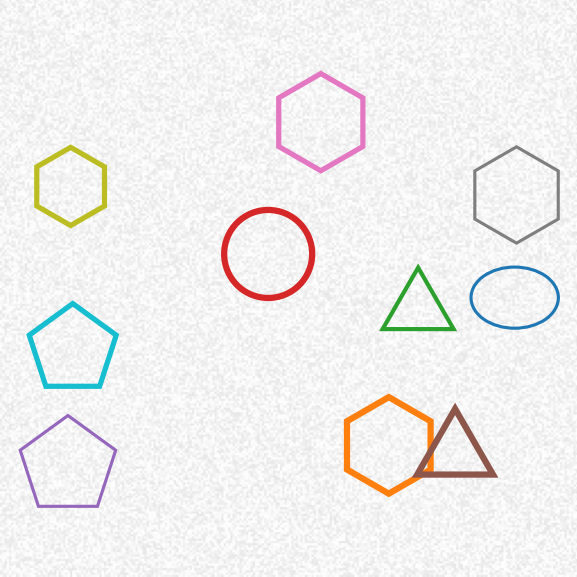[{"shape": "oval", "thickness": 1.5, "radius": 0.38, "center": [0.891, 0.484]}, {"shape": "hexagon", "thickness": 3, "radius": 0.42, "center": [0.673, 0.228]}, {"shape": "triangle", "thickness": 2, "radius": 0.35, "center": [0.724, 0.465]}, {"shape": "circle", "thickness": 3, "radius": 0.38, "center": [0.464, 0.559]}, {"shape": "pentagon", "thickness": 1.5, "radius": 0.43, "center": [0.118, 0.193]}, {"shape": "triangle", "thickness": 3, "radius": 0.38, "center": [0.788, 0.215]}, {"shape": "hexagon", "thickness": 2.5, "radius": 0.42, "center": [0.555, 0.788]}, {"shape": "hexagon", "thickness": 1.5, "radius": 0.42, "center": [0.894, 0.662]}, {"shape": "hexagon", "thickness": 2.5, "radius": 0.34, "center": [0.122, 0.676]}, {"shape": "pentagon", "thickness": 2.5, "radius": 0.4, "center": [0.126, 0.394]}]